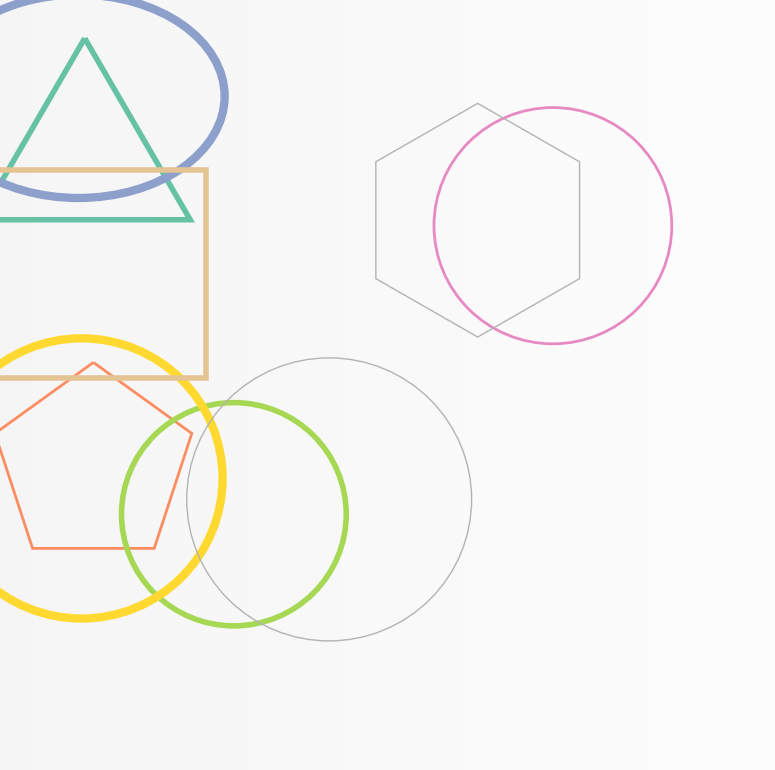[{"shape": "triangle", "thickness": 2, "radius": 0.79, "center": [0.109, 0.793]}, {"shape": "pentagon", "thickness": 1, "radius": 0.67, "center": [0.121, 0.396]}, {"shape": "oval", "thickness": 3, "radius": 0.94, "center": [0.101, 0.875]}, {"shape": "circle", "thickness": 1, "radius": 0.77, "center": [0.713, 0.707]}, {"shape": "circle", "thickness": 2, "radius": 0.72, "center": [0.302, 0.332]}, {"shape": "circle", "thickness": 3, "radius": 0.91, "center": [0.105, 0.379]}, {"shape": "square", "thickness": 2, "radius": 0.68, "center": [0.13, 0.645]}, {"shape": "circle", "thickness": 0.5, "radius": 0.92, "center": [0.425, 0.351]}, {"shape": "hexagon", "thickness": 0.5, "radius": 0.76, "center": [0.616, 0.714]}]